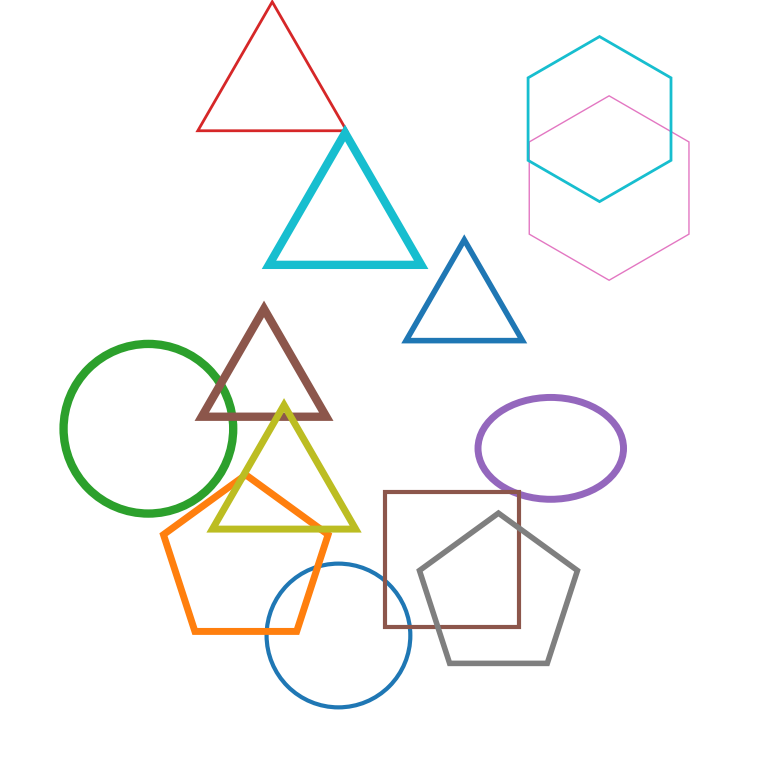[{"shape": "circle", "thickness": 1.5, "radius": 0.47, "center": [0.44, 0.175]}, {"shape": "triangle", "thickness": 2, "radius": 0.44, "center": [0.603, 0.601]}, {"shape": "pentagon", "thickness": 2.5, "radius": 0.56, "center": [0.319, 0.271]}, {"shape": "circle", "thickness": 3, "radius": 0.55, "center": [0.193, 0.443]}, {"shape": "triangle", "thickness": 1, "radius": 0.56, "center": [0.354, 0.886]}, {"shape": "oval", "thickness": 2.5, "radius": 0.47, "center": [0.715, 0.418]}, {"shape": "triangle", "thickness": 3, "radius": 0.47, "center": [0.343, 0.505]}, {"shape": "square", "thickness": 1.5, "radius": 0.44, "center": [0.587, 0.274]}, {"shape": "hexagon", "thickness": 0.5, "radius": 0.6, "center": [0.791, 0.756]}, {"shape": "pentagon", "thickness": 2, "radius": 0.54, "center": [0.647, 0.226]}, {"shape": "triangle", "thickness": 2.5, "radius": 0.54, "center": [0.369, 0.367]}, {"shape": "hexagon", "thickness": 1, "radius": 0.54, "center": [0.779, 0.845]}, {"shape": "triangle", "thickness": 3, "radius": 0.57, "center": [0.448, 0.713]}]